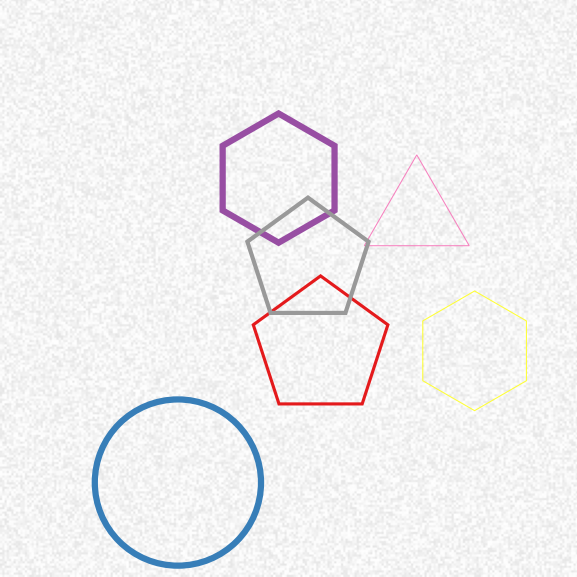[{"shape": "pentagon", "thickness": 1.5, "radius": 0.61, "center": [0.555, 0.399]}, {"shape": "circle", "thickness": 3, "radius": 0.72, "center": [0.308, 0.164]}, {"shape": "hexagon", "thickness": 3, "radius": 0.56, "center": [0.482, 0.691]}, {"shape": "hexagon", "thickness": 0.5, "radius": 0.52, "center": [0.822, 0.392]}, {"shape": "triangle", "thickness": 0.5, "radius": 0.52, "center": [0.722, 0.626]}, {"shape": "pentagon", "thickness": 2, "radius": 0.55, "center": [0.533, 0.547]}]